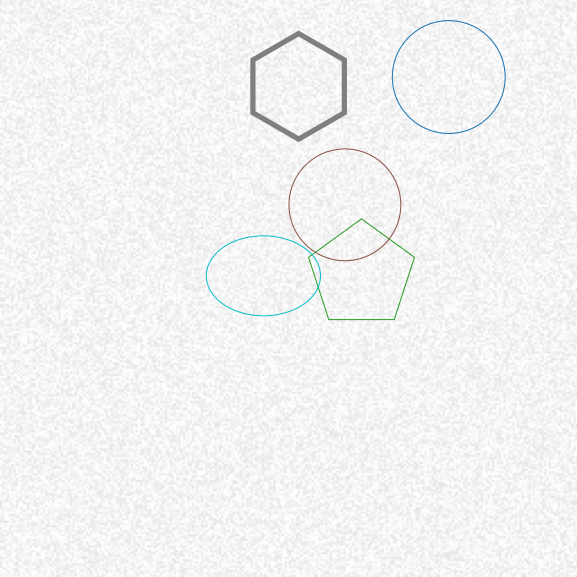[{"shape": "circle", "thickness": 0.5, "radius": 0.49, "center": [0.777, 0.866]}, {"shape": "pentagon", "thickness": 0.5, "radius": 0.48, "center": [0.626, 0.524]}, {"shape": "circle", "thickness": 0.5, "radius": 0.48, "center": [0.597, 0.644]}, {"shape": "hexagon", "thickness": 2.5, "radius": 0.46, "center": [0.517, 0.85]}, {"shape": "oval", "thickness": 0.5, "radius": 0.49, "center": [0.456, 0.522]}]